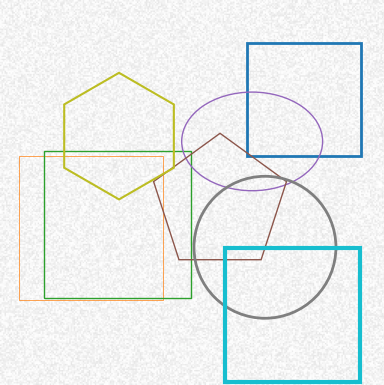[{"shape": "square", "thickness": 2, "radius": 0.74, "center": [0.79, 0.742]}, {"shape": "square", "thickness": 0.5, "radius": 0.94, "center": [0.237, 0.407]}, {"shape": "square", "thickness": 1, "radius": 0.95, "center": [0.306, 0.418]}, {"shape": "oval", "thickness": 1, "radius": 0.92, "center": [0.655, 0.633]}, {"shape": "pentagon", "thickness": 1, "radius": 0.91, "center": [0.572, 0.472]}, {"shape": "circle", "thickness": 2, "radius": 0.92, "center": [0.688, 0.358]}, {"shape": "hexagon", "thickness": 1.5, "radius": 0.82, "center": [0.309, 0.646]}, {"shape": "square", "thickness": 3, "radius": 0.87, "center": [0.76, 0.182]}]